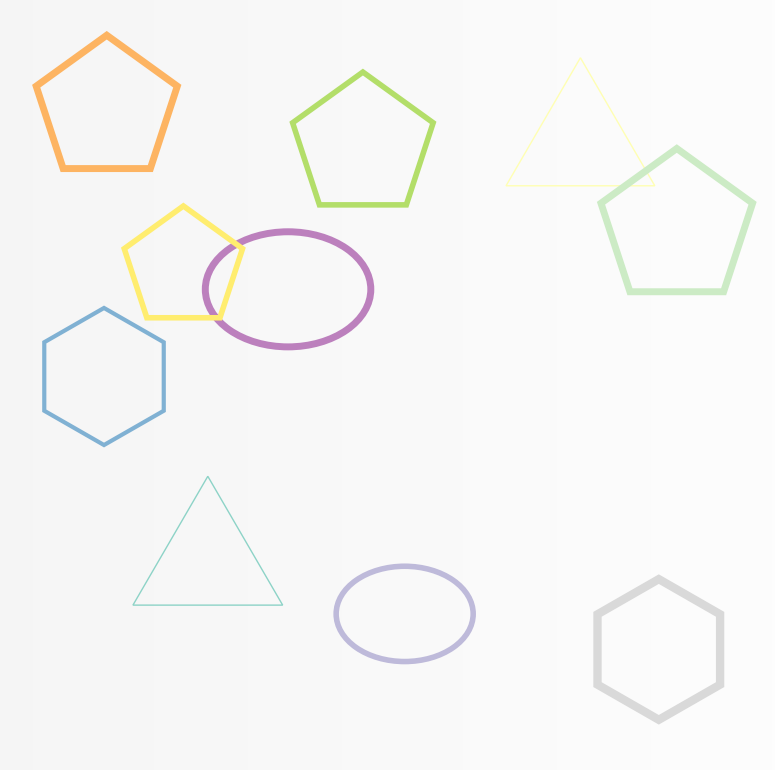[{"shape": "triangle", "thickness": 0.5, "radius": 0.56, "center": [0.268, 0.27]}, {"shape": "triangle", "thickness": 0.5, "radius": 0.55, "center": [0.749, 0.814]}, {"shape": "oval", "thickness": 2, "radius": 0.44, "center": [0.522, 0.203]}, {"shape": "hexagon", "thickness": 1.5, "radius": 0.44, "center": [0.134, 0.511]}, {"shape": "pentagon", "thickness": 2.5, "radius": 0.48, "center": [0.138, 0.859]}, {"shape": "pentagon", "thickness": 2, "radius": 0.48, "center": [0.468, 0.811]}, {"shape": "hexagon", "thickness": 3, "radius": 0.46, "center": [0.85, 0.157]}, {"shape": "oval", "thickness": 2.5, "radius": 0.53, "center": [0.372, 0.624]}, {"shape": "pentagon", "thickness": 2.5, "radius": 0.51, "center": [0.873, 0.704]}, {"shape": "pentagon", "thickness": 2, "radius": 0.4, "center": [0.237, 0.652]}]